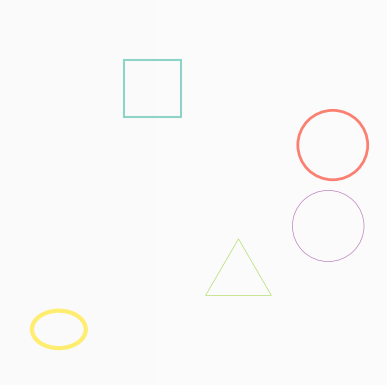[{"shape": "square", "thickness": 1.5, "radius": 0.37, "center": [0.393, 0.769]}, {"shape": "circle", "thickness": 2, "radius": 0.45, "center": [0.859, 0.623]}, {"shape": "triangle", "thickness": 0.5, "radius": 0.49, "center": [0.615, 0.282]}, {"shape": "circle", "thickness": 0.5, "radius": 0.46, "center": [0.847, 0.413]}, {"shape": "oval", "thickness": 3, "radius": 0.35, "center": [0.152, 0.144]}]